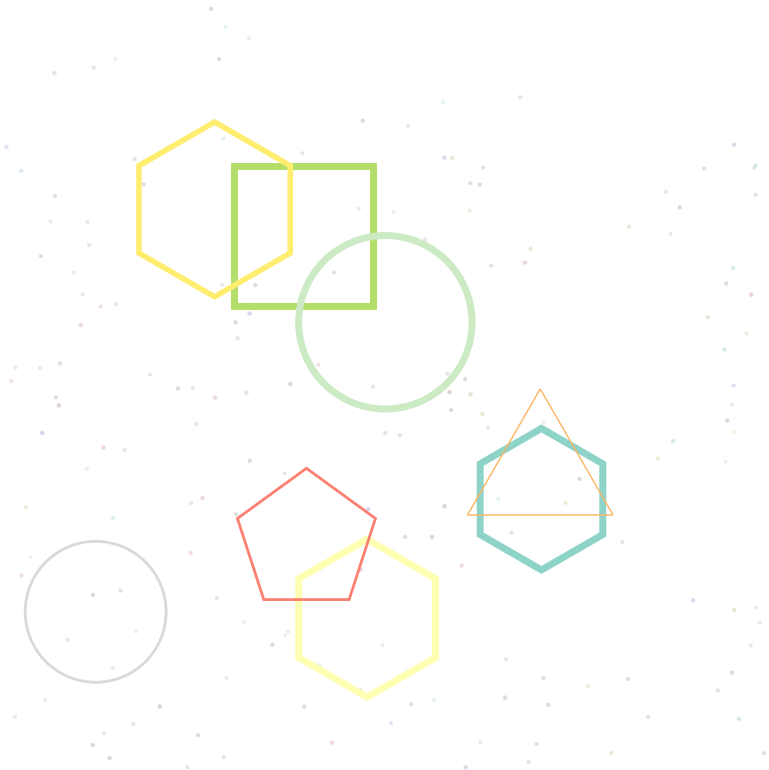[{"shape": "hexagon", "thickness": 2.5, "radius": 0.46, "center": [0.703, 0.352]}, {"shape": "hexagon", "thickness": 2.5, "radius": 0.51, "center": [0.477, 0.197]}, {"shape": "pentagon", "thickness": 1, "radius": 0.47, "center": [0.398, 0.298]}, {"shape": "triangle", "thickness": 0.5, "radius": 0.55, "center": [0.702, 0.386]}, {"shape": "square", "thickness": 2.5, "radius": 0.45, "center": [0.394, 0.693]}, {"shape": "circle", "thickness": 1, "radius": 0.46, "center": [0.124, 0.205]}, {"shape": "circle", "thickness": 2.5, "radius": 0.56, "center": [0.501, 0.581]}, {"shape": "hexagon", "thickness": 2, "radius": 0.57, "center": [0.279, 0.728]}]